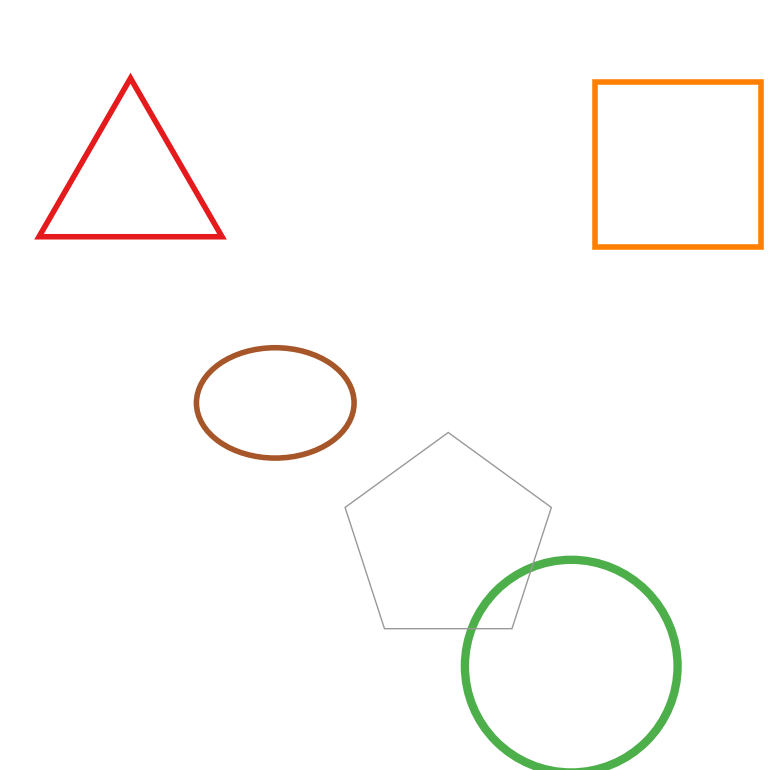[{"shape": "triangle", "thickness": 2, "radius": 0.69, "center": [0.169, 0.761]}, {"shape": "circle", "thickness": 3, "radius": 0.69, "center": [0.742, 0.135]}, {"shape": "square", "thickness": 2, "radius": 0.54, "center": [0.881, 0.786]}, {"shape": "oval", "thickness": 2, "radius": 0.51, "center": [0.357, 0.477]}, {"shape": "pentagon", "thickness": 0.5, "radius": 0.7, "center": [0.582, 0.297]}]